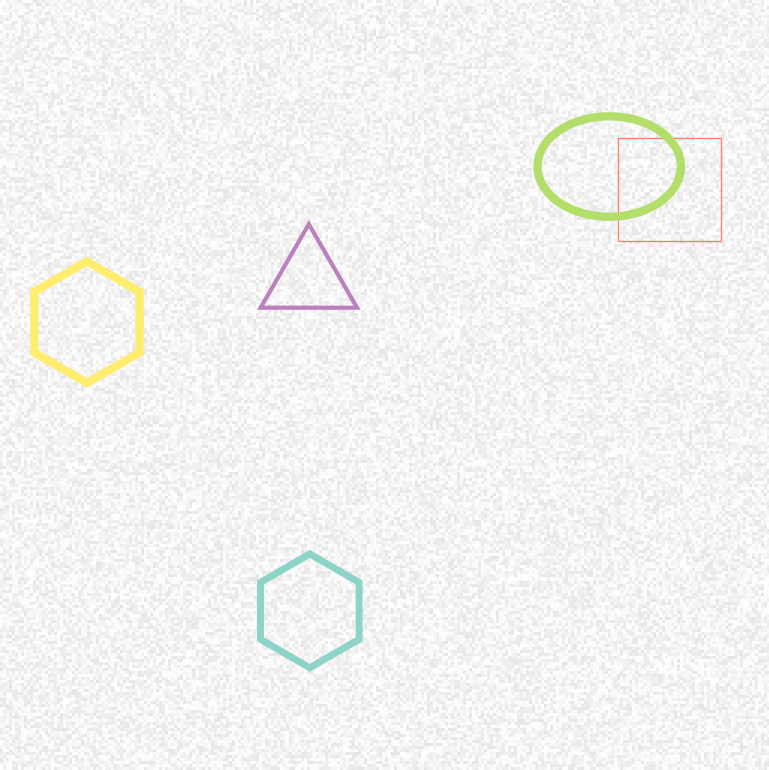[{"shape": "hexagon", "thickness": 2.5, "radius": 0.37, "center": [0.402, 0.207]}, {"shape": "square", "thickness": 0.5, "radius": 0.33, "center": [0.87, 0.754]}, {"shape": "oval", "thickness": 3, "radius": 0.47, "center": [0.791, 0.784]}, {"shape": "triangle", "thickness": 1.5, "radius": 0.36, "center": [0.401, 0.637]}, {"shape": "hexagon", "thickness": 3, "radius": 0.39, "center": [0.113, 0.582]}]